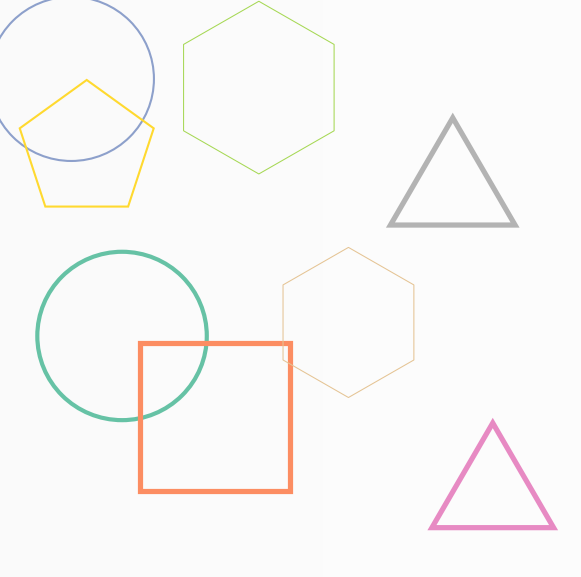[{"shape": "circle", "thickness": 2, "radius": 0.73, "center": [0.21, 0.417]}, {"shape": "square", "thickness": 2.5, "radius": 0.64, "center": [0.37, 0.277]}, {"shape": "circle", "thickness": 1, "radius": 0.71, "center": [0.123, 0.863]}, {"shape": "triangle", "thickness": 2.5, "radius": 0.6, "center": [0.848, 0.146]}, {"shape": "hexagon", "thickness": 0.5, "radius": 0.75, "center": [0.445, 0.847]}, {"shape": "pentagon", "thickness": 1, "radius": 0.61, "center": [0.149, 0.739]}, {"shape": "hexagon", "thickness": 0.5, "radius": 0.65, "center": [0.599, 0.441]}, {"shape": "triangle", "thickness": 2.5, "radius": 0.62, "center": [0.779, 0.671]}]